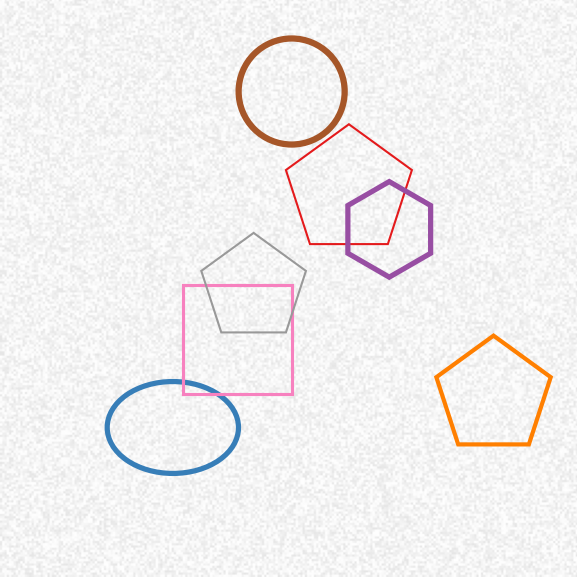[{"shape": "pentagon", "thickness": 1, "radius": 0.57, "center": [0.604, 0.669]}, {"shape": "oval", "thickness": 2.5, "radius": 0.57, "center": [0.299, 0.259]}, {"shape": "hexagon", "thickness": 2.5, "radius": 0.41, "center": [0.674, 0.602]}, {"shape": "pentagon", "thickness": 2, "radius": 0.52, "center": [0.855, 0.314]}, {"shape": "circle", "thickness": 3, "radius": 0.46, "center": [0.505, 0.841]}, {"shape": "square", "thickness": 1.5, "radius": 0.47, "center": [0.412, 0.411]}, {"shape": "pentagon", "thickness": 1, "radius": 0.48, "center": [0.439, 0.501]}]